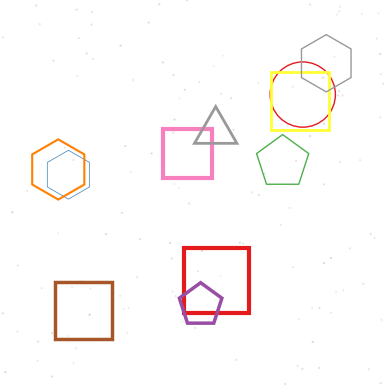[{"shape": "circle", "thickness": 1, "radius": 0.42, "center": [0.786, 0.754]}, {"shape": "square", "thickness": 3, "radius": 0.42, "center": [0.563, 0.272]}, {"shape": "hexagon", "thickness": 0.5, "radius": 0.32, "center": [0.178, 0.546]}, {"shape": "pentagon", "thickness": 1, "radius": 0.36, "center": [0.734, 0.579]}, {"shape": "pentagon", "thickness": 2.5, "radius": 0.29, "center": [0.521, 0.208]}, {"shape": "hexagon", "thickness": 1.5, "radius": 0.39, "center": [0.151, 0.56]}, {"shape": "square", "thickness": 2, "radius": 0.38, "center": [0.78, 0.738]}, {"shape": "square", "thickness": 2.5, "radius": 0.37, "center": [0.216, 0.193]}, {"shape": "square", "thickness": 3, "radius": 0.32, "center": [0.487, 0.602]}, {"shape": "hexagon", "thickness": 1, "radius": 0.37, "center": [0.847, 0.836]}, {"shape": "triangle", "thickness": 2, "radius": 0.32, "center": [0.56, 0.66]}]